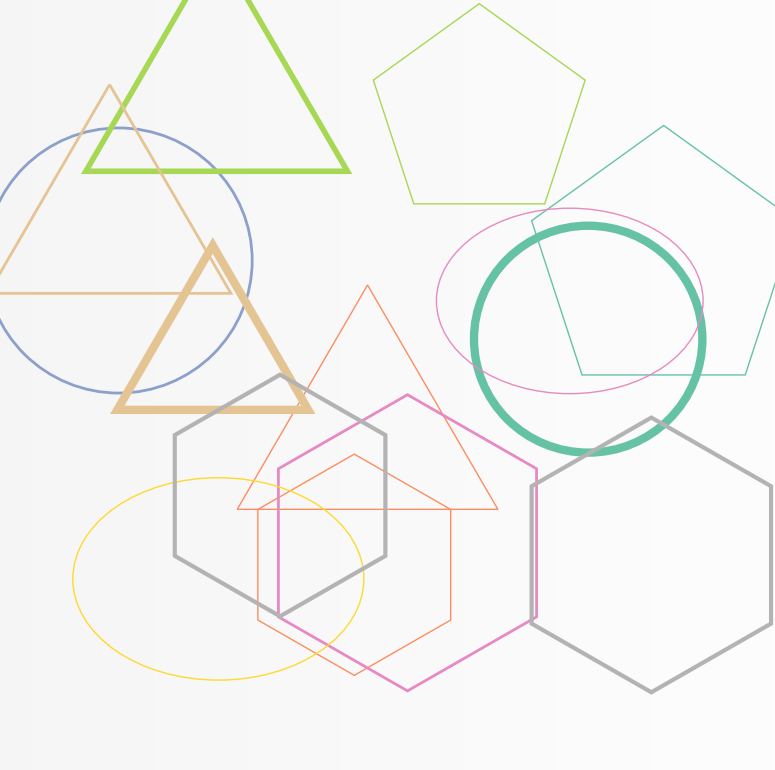[{"shape": "circle", "thickness": 3, "radius": 0.74, "center": [0.759, 0.56]}, {"shape": "pentagon", "thickness": 0.5, "radius": 0.9, "center": [0.856, 0.658]}, {"shape": "triangle", "thickness": 0.5, "radius": 0.97, "center": [0.474, 0.436]}, {"shape": "hexagon", "thickness": 0.5, "radius": 0.72, "center": [0.457, 0.267]}, {"shape": "circle", "thickness": 1, "radius": 0.86, "center": [0.153, 0.662]}, {"shape": "oval", "thickness": 0.5, "radius": 0.86, "center": [0.735, 0.609]}, {"shape": "hexagon", "thickness": 1, "radius": 0.96, "center": [0.526, 0.295]}, {"shape": "triangle", "thickness": 2, "radius": 0.97, "center": [0.28, 0.875]}, {"shape": "pentagon", "thickness": 0.5, "radius": 0.72, "center": [0.618, 0.852]}, {"shape": "oval", "thickness": 0.5, "radius": 0.94, "center": [0.282, 0.248]}, {"shape": "triangle", "thickness": 3, "radius": 0.71, "center": [0.275, 0.539]}, {"shape": "triangle", "thickness": 1, "radius": 0.9, "center": [0.141, 0.709]}, {"shape": "hexagon", "thickness": 1.5, "radius": 0.89, "center": [0.84, 0.279]}, {"shape": "hexagon", "thickness": 1.5, "radius": 0.78, "center": [0.361, 0.357]}]